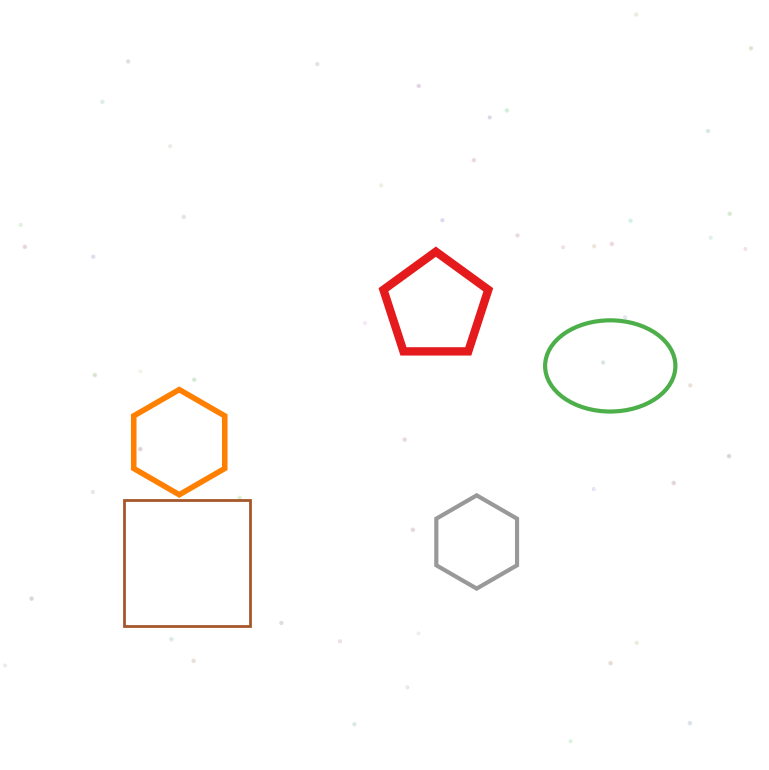[{"shape": "pentagon", "thickness": 3, "radius": 0.36, "center": [0.566, 0.602]}, {"shape": "oval", "thickness": 1.5, "radius": 0.42, "center": [0.793, 0.525]}, {"shape": "hexagon", "thickness": 2, "radius": 0.34, "center": [0.233, 0.426]}, {"shape": "square", "thickness": 1, "radius": 0.41, "center": [0.243, 0.269]}, {"shape": "hexagon", "thickness": 1.5, "radius": 0.3, "center": [0.619, 0.296]}]